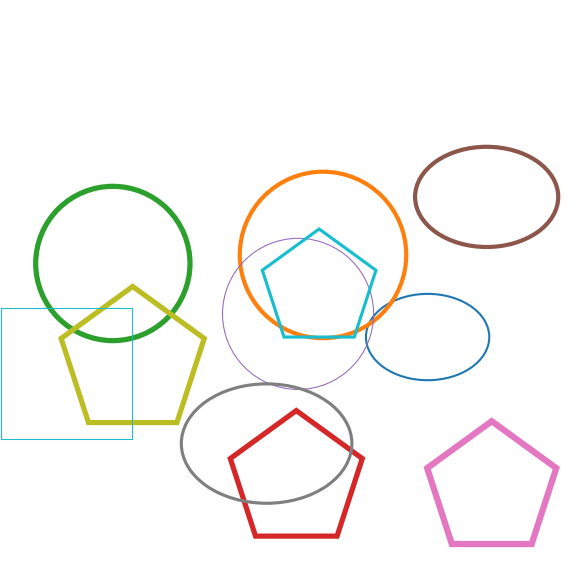[{"shape": "oval", "thickness": 1, "radius": 0.53, "center": [0.74, 0.416]}, {"shape": "circle", "thickness": 2, "radius": 0.72, "center": [0.559, 0.558]}, {"shape": "circle", "thickness": 2.5, "radius": 0.67, "center": [0.195, 0.543]}, {"shape": "pentagon", "thickness": 2.5, "radius": 0.6, "center": [0.513, 0.168]}, {"shape": "circle", "thickness": 0.5, "radius": 0.65, "center": [0.516, 0.456]}, {"shape": "oval", "thickness": 2, "radius": 0.62, "center": [0.843, 0.658]}, {"shape": "pentagon", "thickness": 3, "radius": 0.59, "center": [0.851, 0.152]}, {"shape": "oval", "thickness": 1.5, "radius": 0.74, "center": [0.462, 0.231]}, {"shape": "pentagon", "thickness": 2.5, "radius": 0.65, "center": [0.23, 0.373]}, {"shape": "pentagon", "thickness": 1.5, "radius": 0.52, "center": [0.553, 0.499]}, {"shape": "square", "thickness": 0.5, "radius": 0.57, "center": [0.115, 0.352]}]